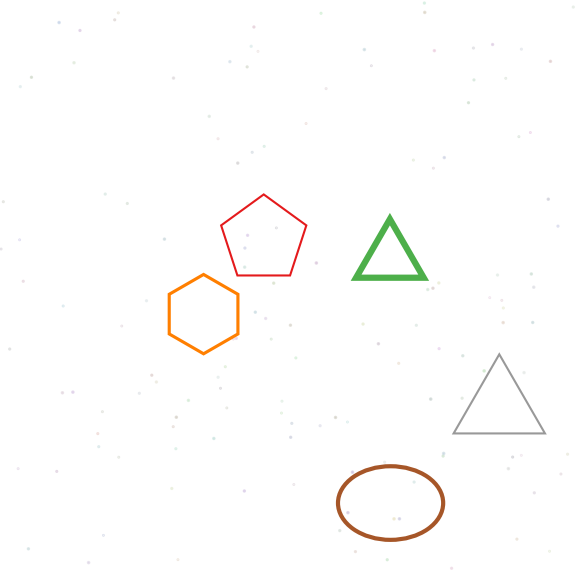[{"shape": "pentagon", "thickness": 1, "radius": 0.39, "center": [0.457, 0.585]}, {"shape": "triangle", "thickness": 3, "radius": 0.34, "center": [0.675, 0.552]}, {"shape": "hexagon", "thickness": 1.5, "radius": 0.34, "center": [0.353, 0.455]}, {"shape": "oval", "thickness": 2, "radius": 0.46, "center": [0.676, 0.128]}, {"shape": "triangle", "thickness": 1, "radius": 0.46, "center": [0.865, 0.294]}]